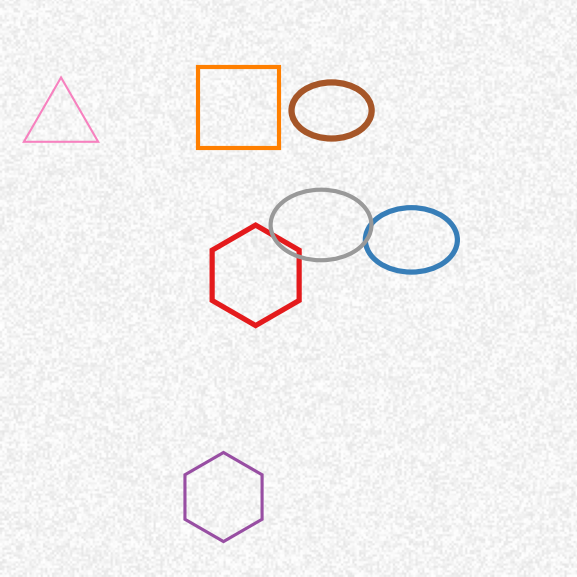[{"shape": "hexagon", "thickness": 2.5, "radius": 0.43, "center": [0.443, 0.522]}, {"shape": "oval", "thickness": 2.5, "radius": 0.4, "center": [0.712, 0.584]}, {"shape": "hexagon", "thickness": 1.5, "radius": 0.39, "center": [0.387, 0.138]}, {"shape": "square", "thickness": 2, "radius": 0.35, "center": [0.413, 0.814]}, {"shape": "oval", "thickness": 3, "radius": 0.35, "center": [0.574, 0.808]}, {"shape": "triangle", "thickness": 1, "radius": 0.37, "center": [0.106, 0.791]}, {"shape": "oval", "thickness": 2, "radius": 0.44, "center": [0.556, 0.61]}]